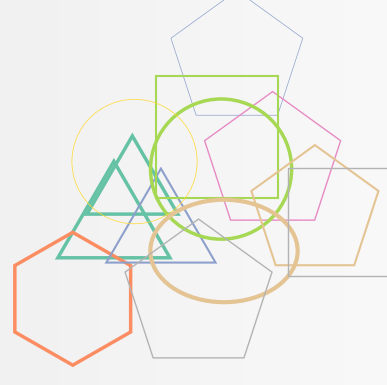[{"shape": "triangle", "thickness": 2.5, "radius": 0.68, "center": [0.342, 0.512]}, {"shape": "triangle", "thickness": 2.5, "radius": 0.84, "center": [0.294, 0.414]}, {"shape": "hexagon", "thickness": 2.5, "radius": 0.86, "center": [0.188, 0.224]}, {"shape": "pentagon", "thickness": 0.5, "radius": 0.89, "center": [0.611, 0.845]}, {"shape": "triangle", "thickness": 1.5, "radius": 0.81, "center": [0.415, 0.399]}, {"shape": "pentagon", "thickness": 1, "radius": 0.92, "center": [0.704, 0.577]}, {"shape": "square", "thickness": 1.5, "radius": 0.79, "center": [0.56, 0.645]}, {"shape": "circle", "thickness": 2.5, "radius": 0.91, "center": [0.571, 0.561]}, {"shape": "circle", "thickness": 0.5, "radius": 0.81, "center": [0.347, 0.58]}, {"shape": "oval", "thickness": 3, "radius": 0.95, "center": [0.578, 0.348]}, {"shape": "pentagon", "thickness": 1.5, "radius": 0.86, "center": [0.813, 0.451]}, {"shape": "pentagon", "thickness": 1, "radius": 1.0, "center": [0.512, 0.232]}, {"shape": "square", "thickness": 1, "radius": 0.7, "center": [0.883, 0.424]}]